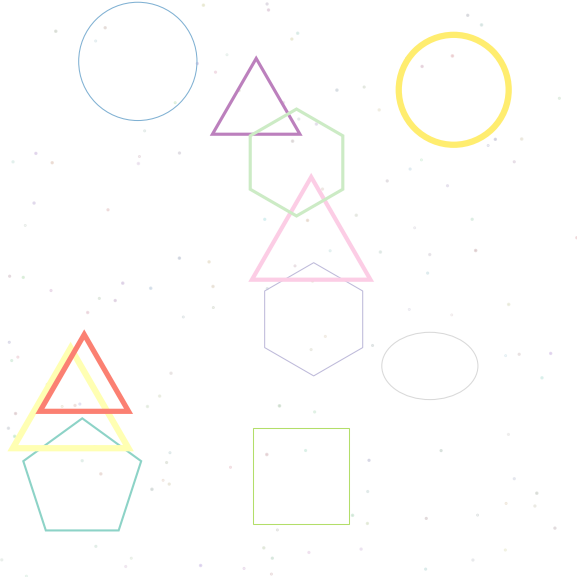[{"shape": "pentagon", "thickness": 1, "radius": 0.54, "center": [0.142, 0.167]}, {"shape": "triangle", "thickness": 3, "radius": 0.58, "center": [0.122, 0.281]}, {"shape": "hexagon", "thickness": 0.5, "radius": 0.49, "center": [0.543, 0.446]}, {"shape": "triangle", "thickness": 2.5, "radius": 0.44, "center": [0.146, 0.331]}, {"shape": "circle", "thickness": 0.5, "radius": 0.51, "center": [0.239, 0.893]}, {"shape": "square", "thickness": 0.5, "radius": 0.41, "center": [0.521, 0.174]}, {"shape": "triangle", "thickness": 2, "radius": 0.59, "center": [0.539, 0.574]}, {"shape": "oval", "thickness": 0.5, "radius": 0.42, "center": [0.744, 0.365]}, {"shape": "triangle", "thickness": 1.5, "radius": 0.44, "center": [0.444, 0.81]}, {"shape": "hexagon", "thickness": 1.5, "radius": 0.46, "center": [0.513, 0.718]}, {"shape": "circle", "thickness": 3, "radius": 0.48, "center": [0.786, 0.844]}]